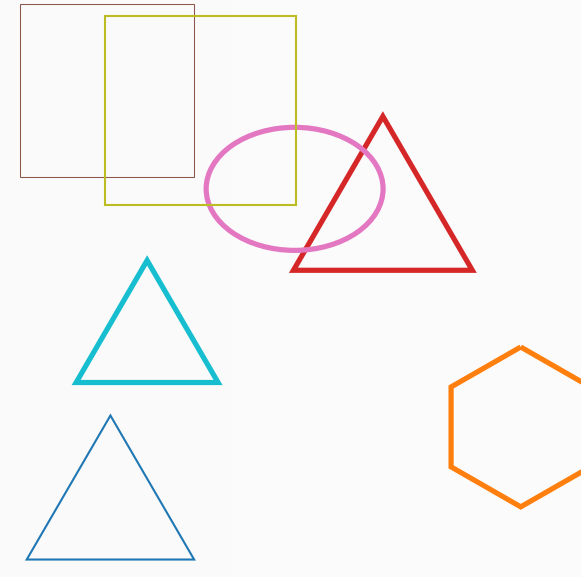[{"shape": "triangle", "thickness": 1, "radius": 0.83, "center": [0.19, 0.113]}, {"shape": "hexagon", "thickness": 2.5, "radius": 0.69, "center": [0.896, 0.26]}, {"shape": "triangle", "thickness": 2.5, "radius": 0.89, "center": [0.659, 0.62]}, {"shape": "square", "thickness": 0.5, "radius": 0.75, "center": [0.184, 0.842]}, {"shape": "oval", "thickness": 2.5, "radius": 0.76, "center": [0.507, 0.672]}, {"shape": "square", "thickness": 1, "radius": 0.82, "center": [0.345, 0.808]}, {"shape": "triangle", "thickness": 2.5, "radius": 0.7, "center": [0.253, 0.407]}]